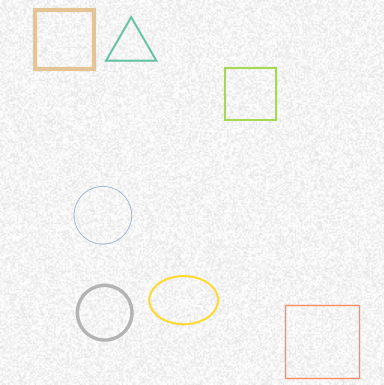[{"shape": "triangle", "thickness": 1.5, "radius": 0.38, "center": [0.341, 0.88]}, {"shape": "square", "thickness": 1, "radius": 0.48, "center": [0.836, 0.112]}, {"shape": "circle", "thickness": 0.5, "radius": 0.37, "center": [0.267, 0.441]}, {"shape": "square", "thickness": 1.5, "radius": 0.33, "center": [0.65, 0.756]}, {"shape": "oval", "thickness": 1.5, "radius": 0.45, "center": [0.477, 0.22]}, {"shape": "square", "thickness": 3, "radius": 0.38, "center": [0.167, 0.898]}, {"shape": "circle", "thickness": 2.5, "radius": 0.35, "center": [0.272, 0.188]}]